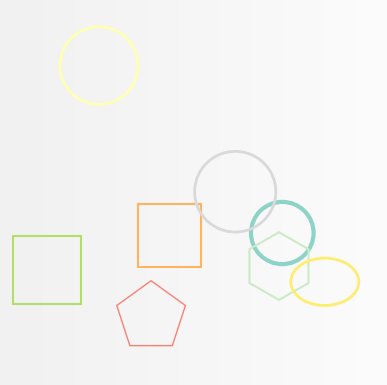[{"shape": "circle", "thickness": 3, "radius": 0.4, "center": [0.728, 0.395]}, {"shape": "circle", "thickness": 2, "radius": 0.5, "center": [0.255, 0.83]}, {"shape": "pentagon", "thickness": 1, "radius": 0.47, "center": [0.39, 0.178]}, {"shape": "square", "thickness": 1.5, "radius": 0.41, "center": [0.437, 0.389]}, {"shape": "square", "thickness": 1.5, "radius": 0.44, "center": [0.121, 0.3]}, {"shape": "circle", "thickness": 2, "radius": 0.52, "center": [0.607, 0.502]}, {"shape": "hexagon", "thickness": 1.5, "radius": 0.44, "center": [0.72, 0.309]}, {"shape": "oval", "thickness": 2, "radius": 0.44, "center": [0.838, 0.268]}]